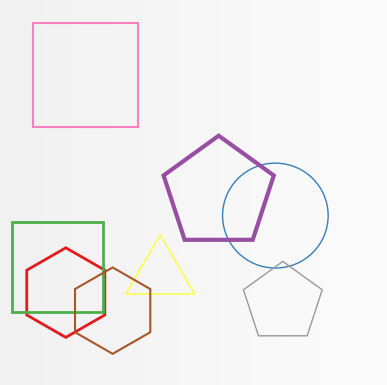[{"shape": "hexagon", "thickness": 2, "radius": 0.58, "center": [0.17, 0.24]}, {"shape": "circle", "thickness": 1, "radius": 0.68, "center": [0.711, 0.44]}, {"shape": "square", "thickness": 2, "radius": 0.59, "center": [0.149, 0.307]}, {"shape": "pentagon", "thickness": 3, "radius": 0.75, "center": [0.564, 0.498]}, {"shape": "triangle", "thickness": 1, "radius": 0.51, "center": [0.413, 0.288]}, {"shape": "hexagon", "thickness": 1.5, "radius": 0.56, "center": [0.291, 0.193]}, {"shape": "square", "thickness": 1.5, "radius": 0.67, "center": [0.221, 0.805]}, {"shape": "pentagon", "thickness": 1, "radius": 0.53, "center": [0.73, 0.214]}]